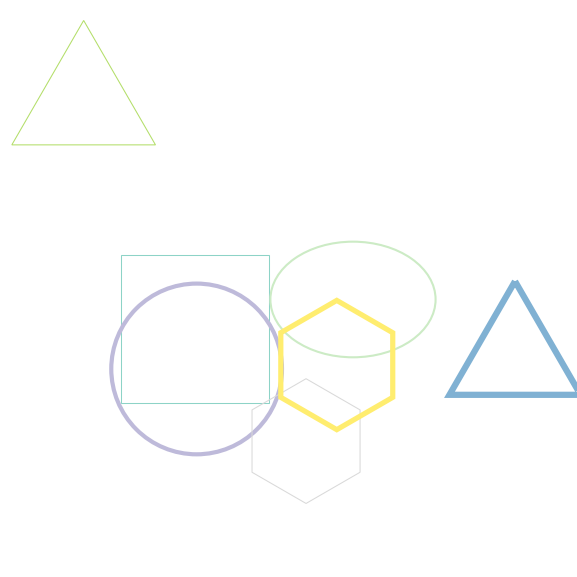[{"shape": "square", "thickness": 0.5, "radius": 0.64, "center": [0.338, 0.43]}, {"shape": "circle", "thickness": 2, "radius": 0.74, "center": [0.34, 0.36]}, {"shape": "triangle", "thickness": 3, "radius": 0.66, "center": [0.892, 0.381]}, {"shape": "triangle", "thickness": 0.5, "radius": 0.72, "center": [0.145, 0.82]}, {"shape": "hexagon", "thickness": 0.5, "radius": 0.54, "center": [0.53, 0.235]}, {"shape": "oval", "thickness": 1, "radius": 0.72, "center": [0.611, 0.481]}, {"shape": "hexagon", "thickness": 2.5, "radius": 0.56, "center": [0.583, 0.367]}]